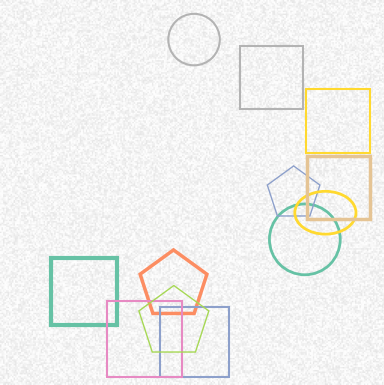[{"shape": "square", "thickness": 3, "radius": 0.43, "center": [0.218, 0.243]}, {"shape": "circle", "thickness": 2, "radius": 0.46, "center": [0.792, 0.378]}, {"shape": "pentagon", "thickness": 2.5, "radius": 0.46, "center": [0.451, 0.26]}, {"shape": "pentagon", "thickness": 1, "radius": 0.36, "center": [0.763, 0.497]}, {"shape": "square", "thickness": 1.5, "radius": 0.45, "center": [0.505, 0.112]}, {"shape": "square", "thickness": 1.5, "radius": 0.49, "center": [0.376, 0.12]}, {"shape": "pentagon", "thickness": 1, "radius": 0.48, "center": [0.452, 0.163]}, {"shape": "square", "thickness": 1.5, "radius": 0.42, "center": [0.878, 0.686]}, {"shape": "oval", "thickness": 2, "radius": 0.4, "center": [0.845, 0.447]}, {"shape": "square", "thickness": 2.5, "radius": 0.41, "center": [0.88, 0.512]}, {"shape": "square", "thickness": 1.5, "radius": 0.41, "center": [0.705, 0.799]}, {"shape": "circle", "thickness": 1.5, "radius": 0.33, "center": [0.504, 0.897]}]